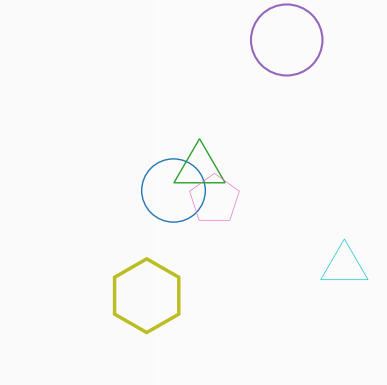[{"shape": "circle", "thickness": 1, "radius": 0.41, "center": [0.448, 0.505]}, {"shape": "triangle", "thickness": 1, "radius": 0.38, "center": [0.515, 0.563]}, {"shape": "circle", "thickness": 1.5, "radius": 0.46, "center": [0.74, 0.896]}, {"shape": "pentagon", "thickness": 0.5, "radius": 0.34, "center": [0.553, 0.482]}, {"shape": "hexagon", "thickness": 2.5, "radius": 0.48, "center": [0.379, 0.232]}, {"shape": "triangle", "thickness": 0.5, "radius": 0.35, "center": [0.889, 0.309]}]